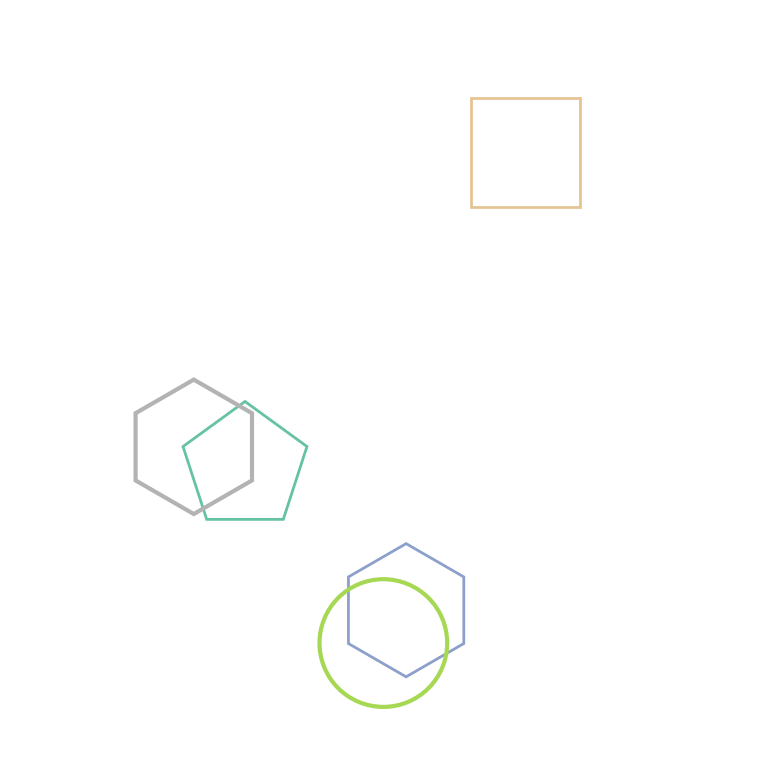[{"shape": "pentagon", "thickness": 1, "radius": 0.42, "center": [0.318, 0.394]}, {"shape": "hexagon", "thickness": 1, "radius": 0.43, "center": [0.527, 0.207]}, {"shape": "circle", "thickness": 1.5, "radius": 0.41, "center": [0.498, 0.165]}, {"shape": "square", "thickness": 1, "radius": 0.35, "center": [0.682, 0.802]}, {"shape": "hexagon", "thickness": 1.5, "radius": 0.44, "center": [0.252, 0.42]}]